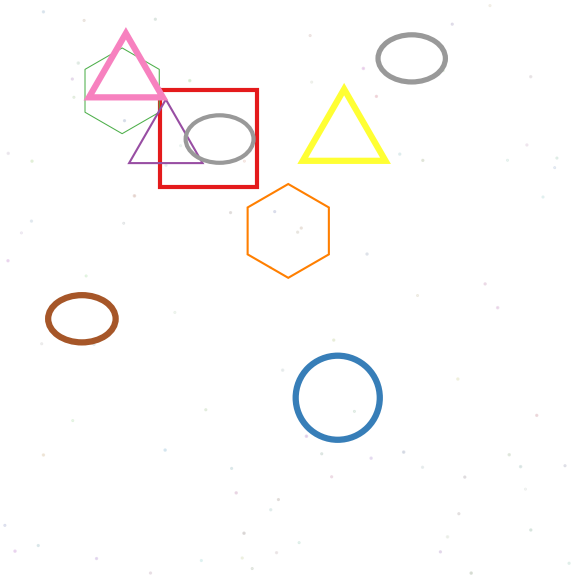[{"shape": "square", "thickness": 2, "radius": 0.42, "center": [0.361, 0.759]}, {"shape": "circle", "thickness": 3, "radius": 0.36, "center": [0.585, 0.31]}, {"shape": "hexagon", "thickness": 0.5, "radius": 0.37, "center": [0.211, 0.842]}, {"shape": "triangle", "thickness": 1, "radius": 0.37, "center": [0.287, 0.753]}, {"shape": "hexagon", "thickness": 1, "radius": 0.41, "center": [0.499, 0.599]}, {"shape": "triangle", "thickness": 3, "radius": 0.41, "center": [0.596, 0.762]}, {"shape": "oval", "thickness": 3, "radius": 0.29, "center": [0.142, 0.447]}, {"shape": "triangle", "thickness": 3, "radius": 0.37, "center": [0.218, 0.868]}, {"shape": "oval", "thickness": 2.5, "radius": 0.29, "center": [0.713, 0.898]}, {"shape": "oval", "thickness": 2, "radius": 0.29, "center": [0.38, 0.758]}]